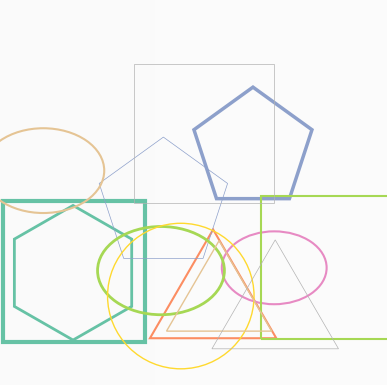[{"shape": "hexagon", "thickness": 2, "radius": 0.87, "center": [0.188, 0.292]}, {"shape": "square", "thickness": 3, "radius": 0.92, "center": [0.19, 0.295]}, {"shape": "triangle", "thickness": 1.5, "radius": 0.94, "center": [0.55, 0.216]}, {"shape": "pentagon", "thickness": 0.5, "radius": 0.87, "center": [0.422, 0.47]}, {"shape": "pentagon", "thickness": 2.5, "radius": 0.8, "center": [0.653, 0.614]}, {"shape": "oval", "thickness": 1.5, "radius": 0.68, "center": [0.708, 0.304]}, {"shape": "square", "thickness": 1.5, "radius": 0.93, "center": [0.859, 0.305]}, {"shape": "oval", "thickness": 2, "radius": 0.82, "center": [0.415, 0.297]}, {"shape": "circle", "thickness": 1, "radius": 0.95, "center": [0.467, 0.231]}, {"shape": "oval", "thickness": 1.5, "radius": 0.79, "center": [0.112, 0.557]}, {"shape": "triangle", "thickness": 1, "radius": 0.78, "center": [0.566, 0.218]}, {"shape": "triangle", "thickness": 0.5, "radius": 0.94, "center": [0.71, 0.188]}, {"shape": "square", "thickness": 0.5, "radius": 0.9, "center": [0.526, 0.653]}]